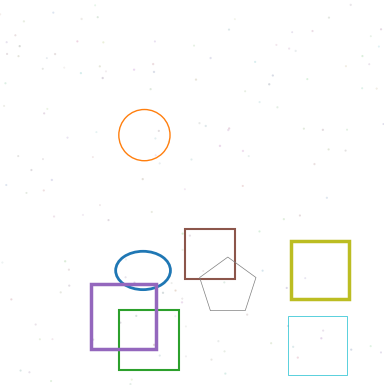[{"shape": "oval", "thickness": 2, "radius": 0.36, "center": [0.372, 0.297]}, {"shape": "circle", "thickness": 1, "radius": 0.33, "center": [0.375, 0.649]}, {"shape": "square", "thickness": 1.5, "radius": 0.39, "center": [0.386, 0.118]}, {"shape": "square", "thickness": 2.5, "radius": 0.42, "center": [0.321, 0.179]}, {"shape": "square", "thickness": 1.5, "radius": 0.32, "center": [0.546, 0.341]}, {"shape": "pentagon", "thickness": 0.5, "radius": 0.38, "center": [0.592, 0.255]}, {"shape": "square", "thickness": 2.5, "radius": 0.38, "center": [0.831, 0.299]}, {"shape": "square", "thickness": 0.5, "radius": 0.38, "center": [0.825, 0.103]}]